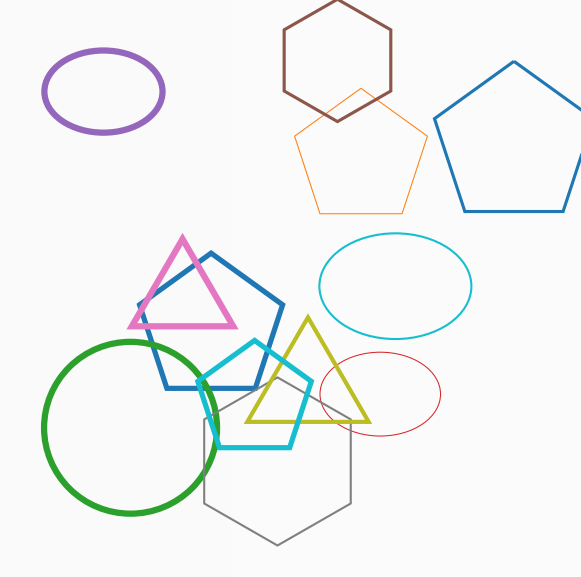[{"shape": "pentagon", "thickness": 2.5, "radius": 0.65, "center": [0.363, 0.431]}, {"shape": "pentagon", "thickness": 1.5, "radius": 0.72, "center": [0.884, 0.749]}, {"shape": "pentagon", "thickness": 0.5, "radius": 0.6, "center": [0.621, 0.726]}, {"shape": "circle", "thickness": 3, "radius": 0.74, "center": [0.225, 0.258]}, {"shape": "oval", "thickness": 0.5, "radius": 0.52, "center": [0.654, 0.317]}, {"shape": "oval", "thickness": 3, "radius": 0.51, "center": [0.178, 0.841]}, {"shape": "hexagon", "thickness": 1.5, "radius": 0.53, "center": [0.581, 0.895]}, {"shape": "triangle", "thickness": 3, "radius": 0.5, "center": [0.314, 0.484]}, {"shape": "hexagon", "thickness": 1, "radius": 0.73, "center": [0.477, 0.2]}, {"shape": "triangle", "thickness": 2, "radius": 0.6, "center": [0.53, 0.329]}, {"shape": "oval", "thickness": 1, "radius": 0.65, "center": [0.68, 0.504]}, {"shape": "pentagon", "thickness": 2.5, "radius": 0.51, "center": [0.438, 0.307]}]